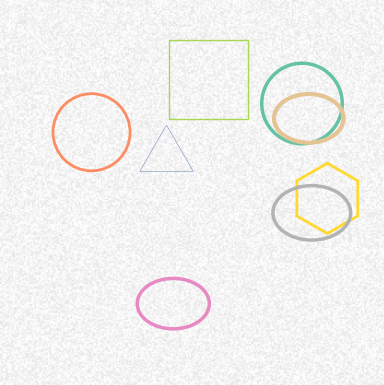[{"shape": "circle", "thickness": 2.5, "radius": 0.52, "center": [0.784, 0.731]}, {"shape": "circle", "thickness": 2, "radius": 0.5, "center": [0.238, 0.656]}, {"shape": "triangle", "thickness": 0.5, "radius": 0.4, "center": [0.432, 0.595]}, {"shape": "oval", "thickness": 2.5, "radius": 0.47, "center": [0.45, 0.211]}, {"shape": "square", "thickness": 1, "radius": 0.51, "center": [0.542, 0.795]}, {"shape": "hexagon", "thickness": 2, "radius": 0.46, "center": [0.85, 0.485]}, {"shape": "oval", "thickness": 3, "radius": 0.45, "center": [0.802, 0.693]}, {"shape": "oval", "thickness": 2.5, "radius": 0.51, "center": [0.81, 0.447]}]